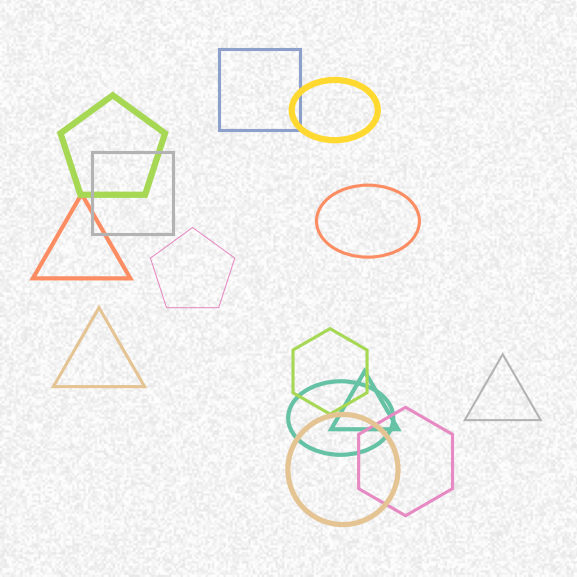[{"shape": "triangle", "thickness": 2, "radius": 0.33, "center": [0.631, 0.289]}, {"shape": "oval", "thickness": 2, "radius": 0.45, "center": [0.59, 0.275]}, {"shape": "oval", "thickness": 1.5, "radius": 0.45, "center": [0.637, 0.616]}, {"shape": "triangle", "thickness": 2, "radius": 0.49, "center": [0.141, 0.566]}, {"shape": "square", "thickness": 1.5, "radius": 0.35, "center": [0.45, 0.845]}, {"shape": "pentagon", "thickness": 0.5, "radius": 0.38, "center": [0.334, 0.528]}, {"shape": "hexagon", "thickness": 1.5, "radius": 0.47, "center": [0.702, 0.2]}, {"shape": "pentagon", "thickness": 3, "radius": 0.48, "center": [0.195, 0.739]}, {"shape": "hexagon", "thickness": 1.5, "radius": 0.37, "center": [0.571, 0.356]}, {"shape": "oval", "thickness": 3, "radius": 0.37, "center": [0.58, 0.809]}, {"shape": "triangle", "thickness": 1.5, "radius": 0.46, "center": [0.171, 0.375]}, {"shape": "circle", "thickness": 2.5, "radius": 0.48, "center": [0.594, 0.186]}, {"shape": "square", "thickness": 1.5, "radius": 0.35, "center": [0.229, 0.665]}, {"shape": "triangle", "thickness": 1, "radius": 0.38, "center": [0.871, 0.31]}]